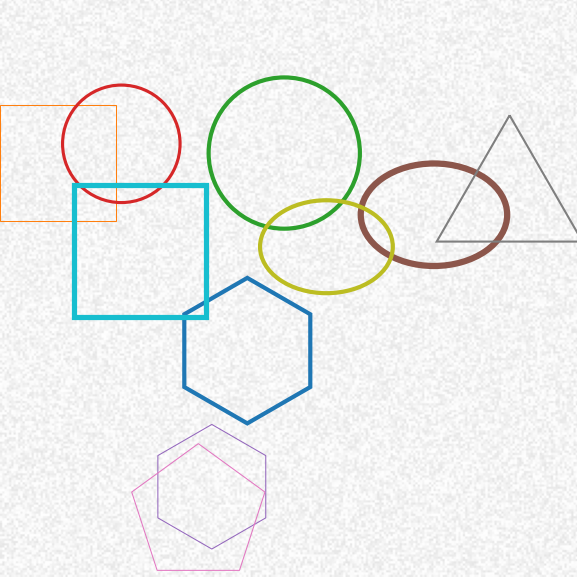[{"shape": "hexagon", "thickness": 2, "radius": 0.63, "center": [0.428, 0.392]}, {"shape": "square", "thickness": 0.5, "radius": 0.5, "center": [0.101, 0.717]}, {"shape": "circle", "thickness": 2, "radius": 0.65, "center": [0.492, 0.734]}, {"shape": "circle", "thickness": 1.5, "radius": 0.51, "center": [0.21, 0.75]}, {"shape": "hexagon", "thickness": 0.5, "radius": 0.54, "center": [0.367, 0.156]}, {"shape": "oval", "thickness": 3, "radius": 0.63, "center": [0.751, 0.627]}, {"shape": "pentagon", "thickness": 0.5, "radius": 0.61, "center": [0.343, 0.11]}, {"shape": "triangle", "thickness": 1, "radius": 0.73, "center": [0.882, 0.654]}, {"shape": "oval", "thickness": 2, "radius": 0.57, "center": [0.565, 0.572]}, {"shape": "square", "thickness": 2.5, "radius": 0.57, "center": [0.242, 0.565]}]